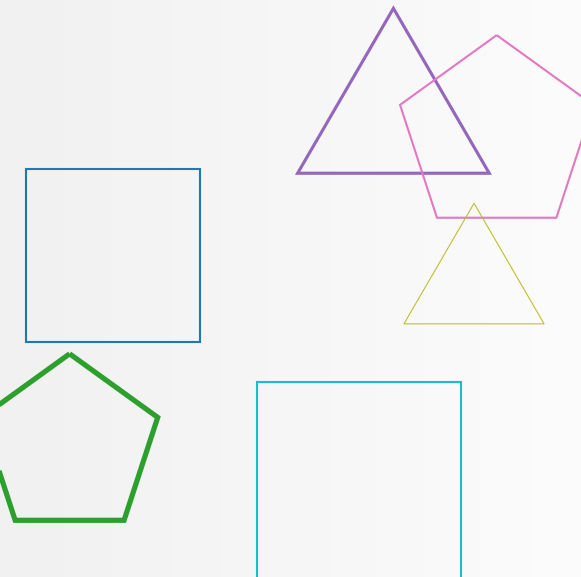[{"shape": "square", "thickness": 1, "radius": 0.75, "center": [0.195, 0.557]}, {"shape": "pentagon", "thickness": 2.5, "radius": 0.8, "center": [0.12, 0.227]}, {"shape": "triangle", "thickness": 1.5, "radius": 0.95, "center": [0.677, 0.794]}, {"shape": "pentagon", "thickness": 1, "radius": 0.87, "center": [0.854, 0.764]}, {"shape": "triangle", "thickness": 0.5, "radius": 0.7, "center": [0.816, 0.508]}, {"shape": "square", "thickness": 1, "radius": 0.88, "center": [0.618, 0.161]}]